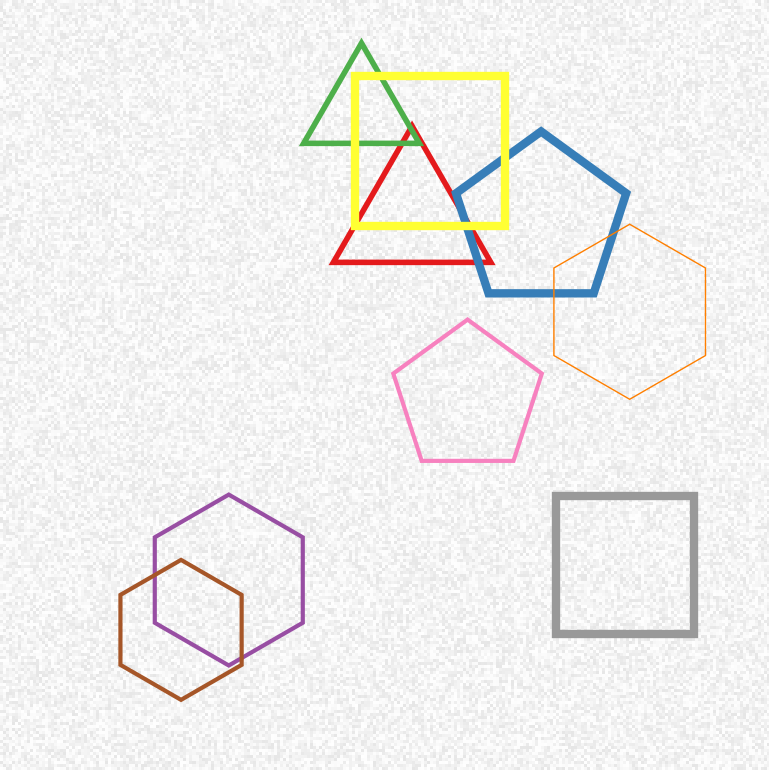[{"shape": "triangle", "thickness": 2, "radius": 0.59, "center": [0.535, 0.718]}, {"shape": "pentagon", "thickness": 3, "radius": 0.58, "center": [0.703, 0.713]}, {"shape": "triangle", "thickness": 2, "radius": 0.43, "center": [0.469, 0.857]}, {"shape": "hexagon", "thickness": 1.5, "radius": 0.55, "center": [0.297, 0.247]}, {"shape": "hexagon", "thickness": 0.5, "radius": 0.57, "center": [0.818, 0.595]}, {"shape": "square", "thickness": 3, "radius": 0.49, "center": [0.559, 0.804]}, {"shape": "hexagon", "thickness": 1.5, "radius": 0.45, "center": [0.235, 0.182]}, {"shape": "pentagon", "thickness": 1.5, "radius": 0.51, "center": [0.607, 0.484]}, {"shape": "square", "thickness": 3, "radius": 0.45, "center": [0.811, 0.266]}]